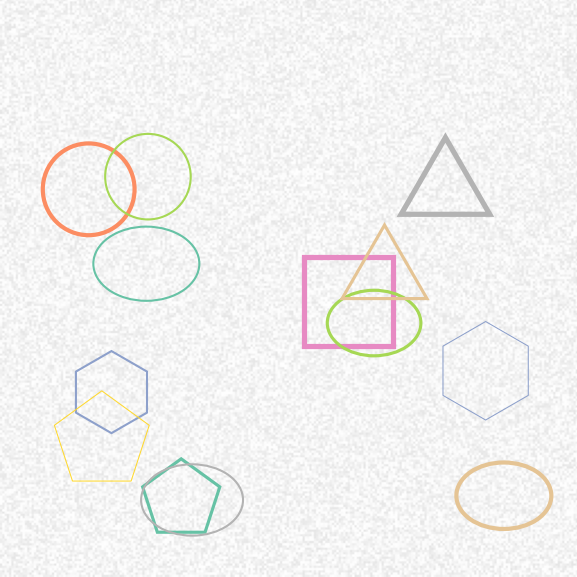[{"shape": "oval", "thickness": 1, "radius": 0.46, "center": [0.253, 0.542]}, {"shape": "pentagon", "thickness": 1.5, "radius": 0.35, "center": [0.314, 0.134]}, {"shape": "circle", "thickness": 2, "radius": 0.4, "center": [0.154, 0.671]}, {"shape": "hexagon", "thickness": 1, "radius": 0.36, "center": [0.193, 0.32]}, {"shape": "hexagon", "thickness": 0.5, "radius": 0.43, "center": [0.841, 0.357]}, {"shape": "square", "thickness": 2.5, "radius": 0.38, "center": [0.603, 0.477]}, {"shape": "circle", "thickness": 1, "radius": 0.37, "center": [0.256, 0.693]}, {"shape": "oval", "thickness": 1.5, "radius": 0.41, "center": [0.648, 0.44]}, {"shape": "pentagon", "thickness": 0.5, "radius": 0.43, "center": [0.176, 0.236]}, {"shape": "triangle", "thickness": 1.5, "radius": 0.42, "center": [0.666, 0.525]}, {"shape": "oval", "thickness": 2, "radius": 0.41, "center": [0.872, 0.141]}, {"shape": "oval", "thickness": 1, "radius": 0.44, "center": [0.333, 0.133]}, {"shape": "triangle", "thickness": 2.5, "radius": 0.44, "center": [0.771, 0.672]}]